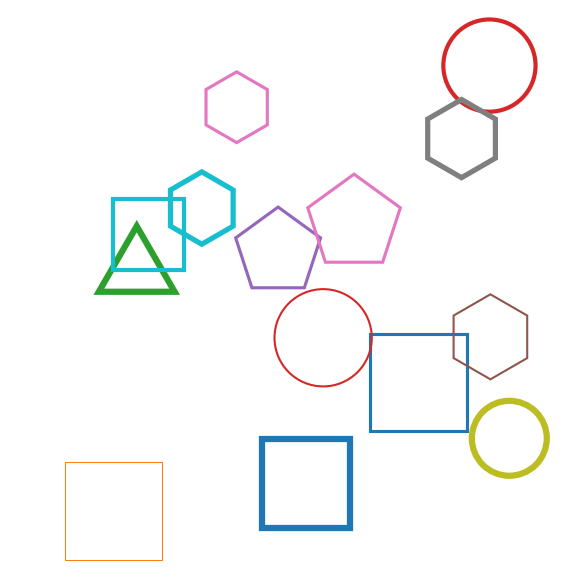[{"shape": "square", "thickness": 3, "radius": 0.38, "center": [0.53, 0.162]}, {"shape": "square", "thickness": 1.5, "radius": 0.42, "center": [0.724, 0.337]}, {"shape": "square", "thickness": 0.5, "radius": 0.42, "center": [0.197, 0.114]}, {"shape": "triangle", "thickness": 3, "radius": 0.38, "center": [0.237, 0.532]}, {"shape": "circle", "thickness": 1, "radius": 0.42, "center": [0.56, 0.414]}, {"shape": "circle", "thickness": 2, "radius": 0.4, "center": [0.848, 0.886]}, {"shape": "pentagon", "thickness": 1.5, "radius": 0.39, "center": [0.482, 0.563]}, {"shape": "hexagon", "thickness": 1, "radius": 0.37, "center": [0.849, 0.416]}, {"shape": "hexagon", "thickness": 1.5, "radius": 0.31, "center": [0.41, 0.813]}, {"shape": "pentagon", "thickness": 1.5, "radius": 0.42, "center": [0.613, 0.613]}, {"shape": "hexagon", "thickness": 2.5, "radius": 0.34, "center": [0.799, 0.759]}, {"shape": "circle", "thickness": 3, "radius": 0.32, "center": [0.882, 0.24]}, {"shape": "hexagon", "thickness": 2.5, "radius": 0.31, "center": [0.349, 0.639]}, {"shape": "square", "thickness": 2, "radius": 0.31, "center": [0.257, 0.593]}]